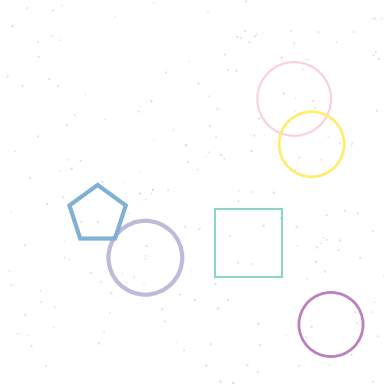[{"shape": "square", "thickness": 1.5, "radius": 0.44, "center": [0.646, 0.369]}, {"shape": "circle", "thickness": 3, "radius": 0.48, "center": [0.378, 0.331]}, {"shape": "pentagon", "thickness": 3, "radius": 0.38, "center": [0.254, 0.443]}, {"shape": "circle", "thickness": 1.5, "radius": 0.48, "center": [0.764, 0.743]}, {"shape": "circle", "thickness": 2, "radius": 0.42, "center": [0.86, 0.157]}, {"shape": "circle", "thickness": 2, "radius": 0.42, "center": [0.809, 0.625]}]